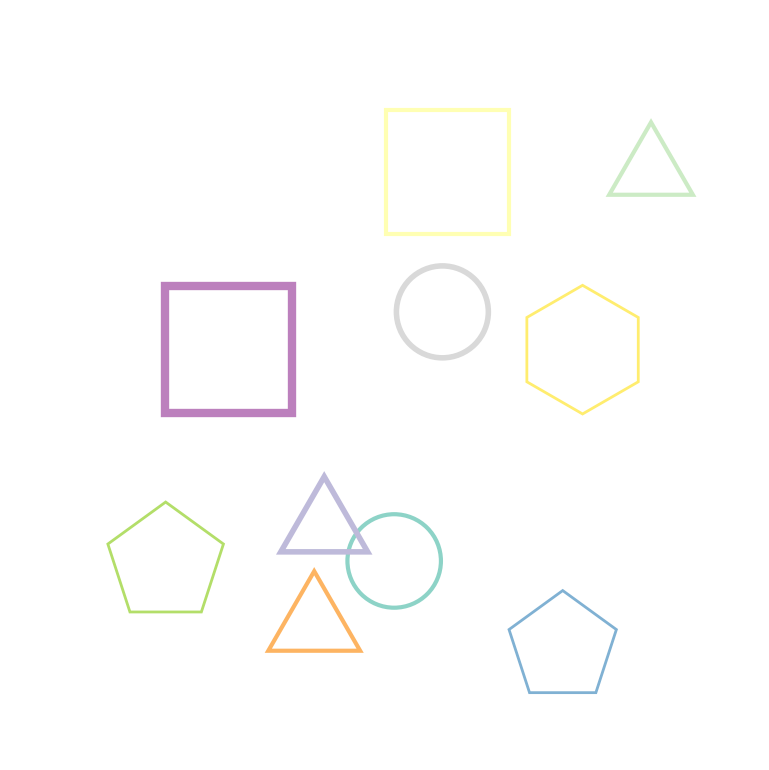[{"shape": "circle", "thickness": 1.5, "radius": 0.3, "center": [0.512, 0.271]}, {"shape": "square", "thickness": 1.5, "radius": 0.4, "center": [0.581, 0.777]}, {"shape": "triangle", "thickness": 2, "radius": 0.33, "center": [0.421, 0.316]}, {"shape": "pentagon", "thickness": 1, "radius": 0.37, "center": [0.731, 0.16]}, {"shape": "triangle", "thickness": 1.5, "radius": 0.34, "center": [0.408, 0.189]}, {"shape": "pentagon", "thickness": 1, "radius": 0.39, "center": [0.215, 0.269]}, {"shape": "circle", "thickness": 2, "radius": 0.3, "center": [0.575, 0.595]}, {"shape": "square", "thickness": 3, "radius": 0.41, "center": [0.297, 0.546]}, {"shape": "triangle", "thickness": 1.5, "radius": 0.31, "center": [0.845, 0.778]}, {"shape": "hexagon", "thickness": 1, "radius": 0.42, "center": [0.757, 0.546]}]